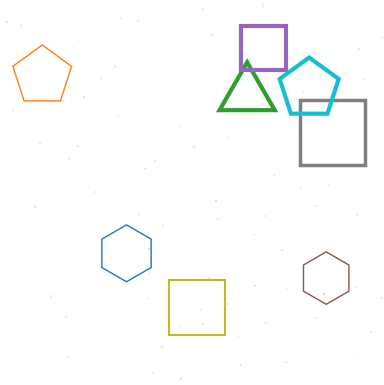[{"shape": "hexagon", "thickness": 1, "radius": 0.37, "center": [0.329, 0.342]}, {"shape": "pentagon", "thickness": 1, "radius": 0.4, "center": [0.11, 0.803]}, {"shape": "triangle", "thickness": 3, "radius": 0.41, "center": [0.642, 0.755]}, {"shape": "square", "thickness": 3, "radius": 0.29, "center": [0.684, 0.875]}, {"shape": "hexagon", "thickness": 1, "radius": 0.34, "center": [0.847, 0.278]}, {"shape": "square", "thickness": 2.5, "radius": 0.42, "center": [0.863, 0.656]}, {"shape": "square", "thickness": 1.5, "radius": 0.36, "center": [0.512, 0.201]}, {"shape": "pentagon", "thickness": 3, "radius": 0.4, "center": [0.803, 0.77]}]